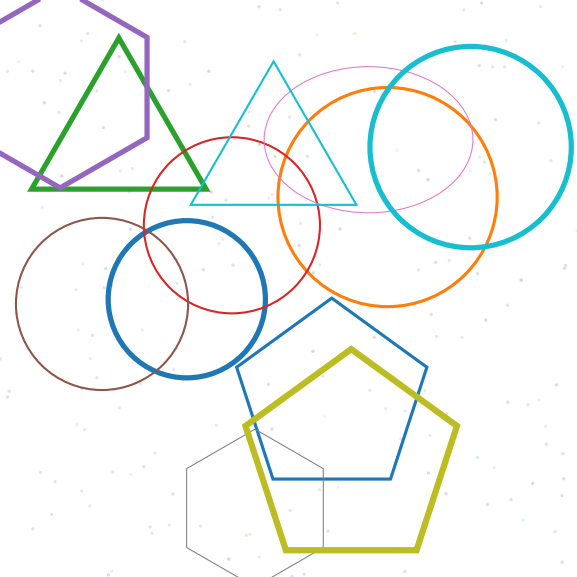[{"shape": "pentagon", "thickness": 1.5, "radius": 0.87, "center": [0.574, 0.31]}, {"shape": "circle", "thickness": 2.5, "radius": 0.68, "center": [0.323, 0.481]}, {"shape": "circle", "thickness": 1.5, "radius": 0.95, "center": [0.671, 0.658]}, {"shape": "triangle", "thickness": 2.5, "radius": 0.87, "center": [0.206, 0.759]}, {"shape": "circle", "thickness": 1, "radius": 0.76, "center": [0.402, 0.609]}, {"shape": "hexagon", "thickness": 2.5, "radius": 0.87, "center": [0.104, 0.848]}, {"shape": "circle", "thickness": 1, "radius": 0.75, "center": [0.177, 0.473]}, {"shape": "oval", "thickness": 0.5, "radius": 0.9, "center": [0.638, 0.757]}, {"shape": "hexagon", "thickness": 0.5, "radius": 0.68, "center": [0.441, 0.119]}, {"shape": "pentagon", "thickness": 3, "radius": 0.96, "center": [0.608, 0.202]}, {"shape": "circle", "thickness": 2.5, "radius": 0.87, "center": [0.815, 0.744]}, {"shape": "triangle", "thickness": 1, "radius": 0.83, "center": [0.474, 0.727]}]